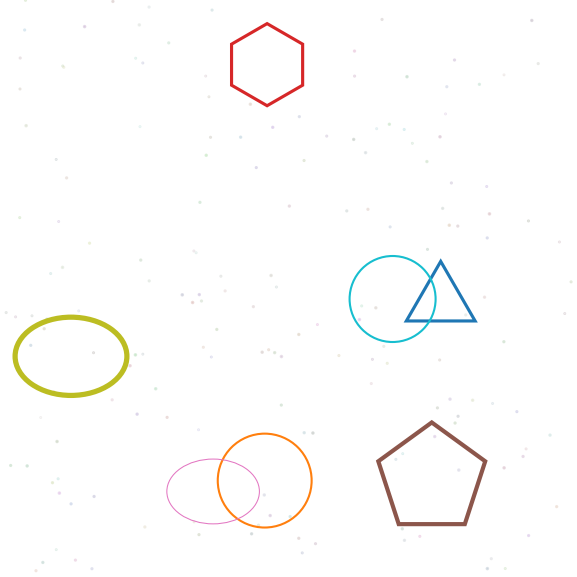[{"shape": "triangle", "thickness": 1.5, "radius": 0.34, "center": [0.763, 0.478]}, {"shape": "circle", "thickness": 1, "radius": 0.41, "center": [0.458, 0.167]}, {"shape": "hexagon", "thickness": 1.5, "radius": 0.36, "center": [0.463, 0.887]}, {"shape": "pentagon", "thickness": 2, "radius": 0.49, "center": [0.748, 0.17]}, {"shape": "oval", "thickness": 0.5, "radius": 0.4, "center": [0.369, 0.148]}, {"shape": "oval", "thickness": 2.5, "radius": 0.48, "center": [0.123, 0.382]}, {"shape": "circle", "thickness": 1, "radius": 0.37, "center": [0.68, 0.481]}]